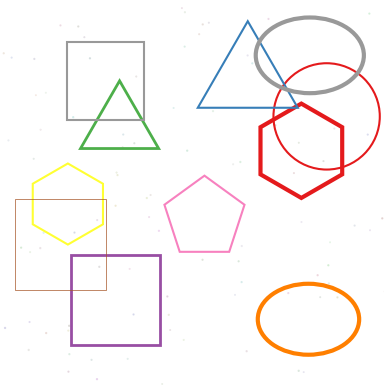[{"shape": "hexagon", "thickness": 3, "radius": 0.61, "center": [0.783, 0.608]}, {"shape": "circle", "thickness": 1.5, "radius": 0.69, "center": [0.848, 0.698]}, {"shape": "triangle", "thickness": 1.5, "radius": 0.75, "center": [0.644, 0.795]}, {"shape": "triangle", "thickness": 2, "radius": 0.59, "center": [0.311, 0.673]}, {"shape": "square", "thickness": 2, "radius": 0.58, "center": [0.3, 0.221]}, {"shape": "oval", "thickness": 3, "radius": 0.66, "center": [0.801, 0.171]}, {"shape": "hexagon", "thickness": 1.5, "radius": 0.53, "center": [0.176, 0.47]}, {"shape": "square", "thickness": 0.5, "radius": 0.59, "center": [0.157, 0.364]}, {"shape": "pentagon", "thickness": 1.5, "radius": 0.55, "center": [0.531, 0.434]}, {"shape": "square", "thickness": 1.5, "radius": 0.5, "center": [0.274, 0.79]}, {"shape": "oval", "thickness": 3, "radius": 0.7, "center": [0.805, 0.856]}]